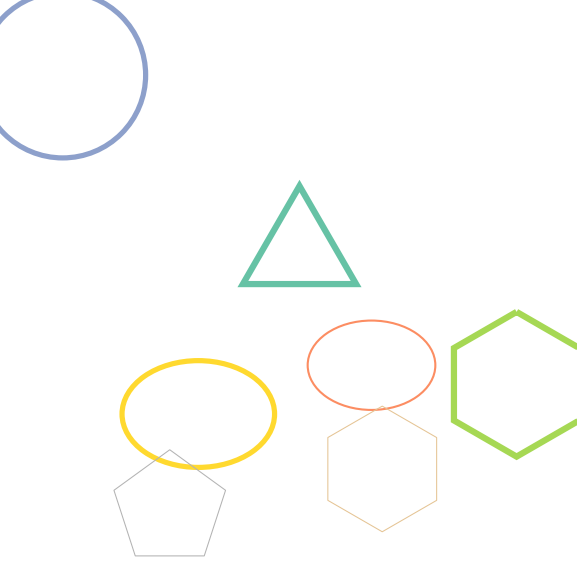[{"shape": "triangle", "thickness": 3, "radius": 0.57, "center": [0.519, 0.564]}, {"shape": "oval", "thickness": 1, "radius": 0.55, "center": [0.643, 0.367]}, {"shape": "circle", "thickness": 2.5, "radius": 0.72, "center": [0.109, 0.869]}, {"shape": "hexagon", "thickness": 3, "radius": 0.63, "center": [0.895, 0.334]}, {"shape": "oval", "thickness": 2.5, "radius": 0.66, "center": [0.343, 0.282]}, {"shape": "hexagon", "thickness": 0.5, "radius": 0.54, "center": [0.662, 0.187]}, {"shape": "pentagon", "thickness": 0.5, "radius": 0.51, "center": [0.294, 0.119]}]